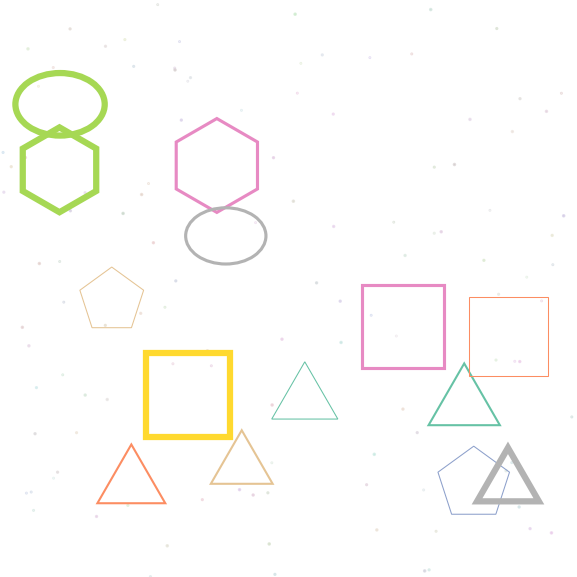[{"shape": "triangle", "thickness": 0.5, "radius": 0.33, "center": [0.528, 0.307]}, {"shape": "triangle", "thickness": 1, "radius": 0.36, "center": [0.804, 0.299]}, {"shape": "triangle", "thickness": 1, "radius": 0.34, "center": [0.227, 0.162]}, {"shape": "square", "thickness": 0.5, "radius": 0.34, "center": [0.88, 0.416]}, {"shape": "pentagon", "thickness": 0.5, "radius": 0.33, "center": [0.82, 0.161]}, {"shape": "square", "thickness": 1.5, "radius": 0.36, "center": [0.698, 0.434]}, {"shape": "hexagon", "thickness": 1.5, "radius": 0.41, "center": [0.376, 0.713]}, {"shape": "oval", "thickness": 3, "radius": 0.39, "center": [0.104, 0.819]}, {"shape": "hexagon", "thickness": 3, "radius": 0.37, "center": [0.103, 0.705]}, {"shape": "square", "thickness": 3, "radius": 0.37, "center": [0.326, 0.315]}, {"shape": "pentagon", "thickness": 0.5, "radius": 0.29, "center": [0.194, 0.479]}, {"shape": "triangle", "thickness": 1, "radius": 0.31, "center": [0.419, 0.192]}, {"shape": "oval", "thickness": 1.5, "radius": 0.35, "center": [0.391, 0.591]}, {"shape": "triangle", "thickness": 3, "radius": 0.31, "center": [0.88, 0.162]}]